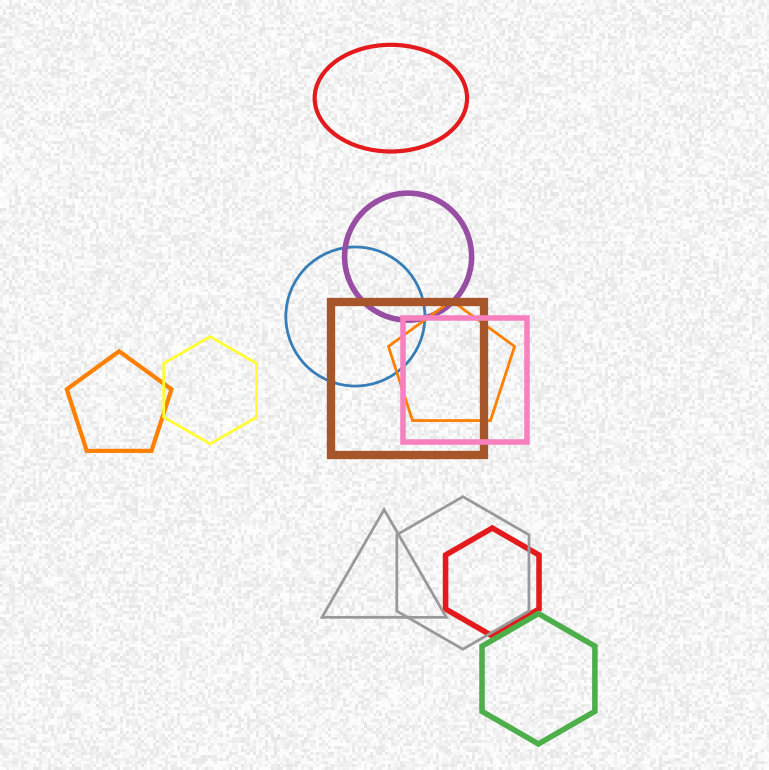[{"shape": "oval", "thickness": 1.5, "radius": 0.49, "center": [0.508, 0.873]}, {"shape": "hexagon", "thickness": 2, "radius": 0.35, "center": [0.639, 0.244]}, {"shape": "circle", "thickness": 1, "radius": 0.45, "center": [0.462, 0.589]}, {"shape": "hexagon", "thickness": 2, "radius": 0.42, "center": [0.699, 0.118]}, {"shape": "circle", "thickness": 2, "radius": 0.41, "center": [0.53, 0.667]}, {"shape": "pentagon", "thickness": 1.5, "radius": 0.36, "center": [0.155, 0.472]}, {"shape": "pentagon", "thickness": 1, "radius": 0.43, "center": [0.586, 0.524]}, {"shape": "hexagon", "thickness": 1, "radius": 0.35, "center": [0.273, 0.493]}, {"shape": "square", "thickness": 3, "radius": 0.5, "center": [0.529, 0.509]}, {"shape": "square", "thickness": 2, "radius": 0.4, "center": [0.604, 0.506]}, {"shape": "triangle", "thickness": 1, "radius": 0.47, "center": [0.499, 0.245]}, {"shape": "hexagon", "thickness": 1, "radius": 0.5, "center": [0.601, 0.256]}]